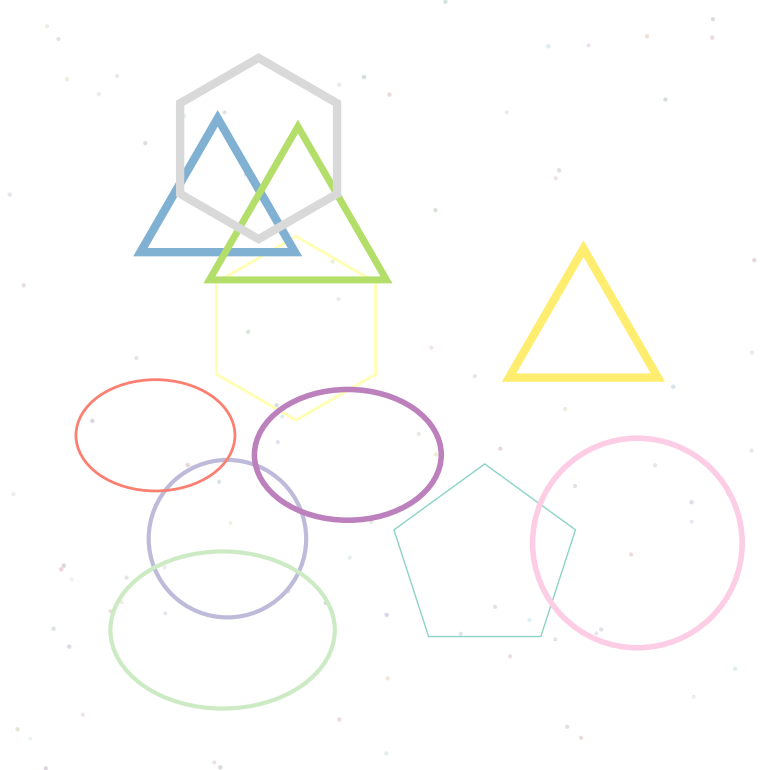[{"shape": "pentagon", "thickness": 0.5, "radius": 0.62, "center": [0.629, 0.274]}, {"shape": "hexagon", "thickness": 1, "radius": 0.6, "center": [0.384, 0.574]}, {"shape": "circle", "thickness": 1.5, "radius": 0.51, "center": [0.295, 0.3]}, {"shape": "oval", "thickness": 1, "radius": 0.52, "center": [0.202, 0.435]}, {"shape": "triangle", "thickness": 3, "radius": 0.58, "center": [0.283, 0.73]}, {"shape": "triangle", "thickness": 2.5, "radius": 0.66, "center": [0.387, 0.703]}, {"shape": "circle", "thickness": 2, "radius": 0.68, "center": [0.828, 0.295]}, {"shape": "hexagon", "thickness": 3, "radius": 0.59, "center": [0.336, 0.807]}, {"shape": "oval", "thickness": 2, "radius": 0.61, "center": [0.452, 0.409]}, {"shape": "oval", "thickness": 1.5, "radius": 0.73, "center": [0.289, 0.182]}, {"shape": "triangle", "thickness": 3, "radius": 0.56, "center": [0.758, 0.565]}]